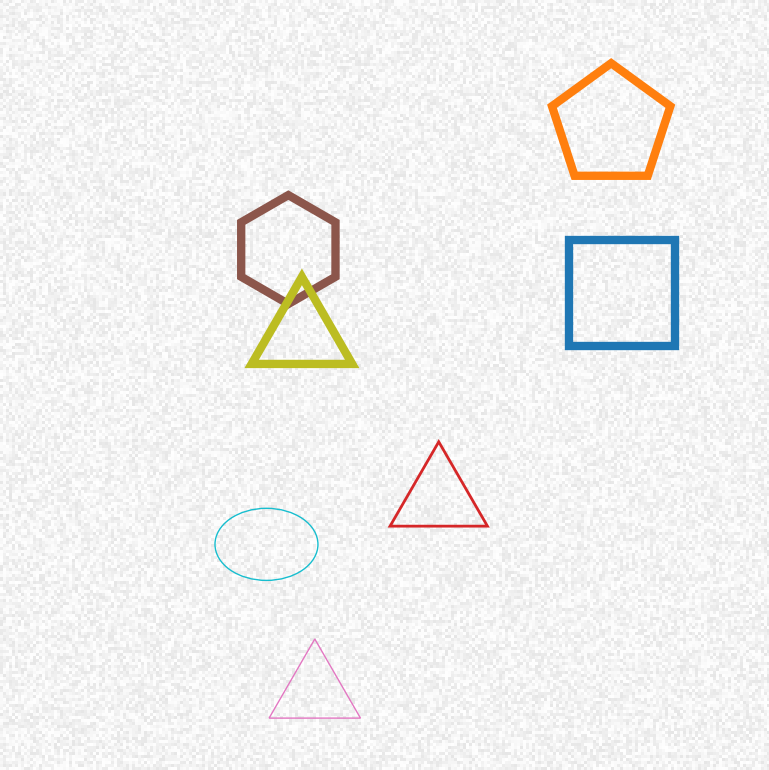[{"shape": "square", "thickness": 3, "radius": 0.34, "center": [0.808, 0.619]}, {"shape": "pentagon", "thickness": 3, "radius": 0.4, "center": [0.794, 0.837]}, {"shape": "triangle", "thickness": 1, "radius": 0.37, "center": [0.57, 0.353]}, {"shape": "hexagon", "thickness": 3, "radius": 0.35, "center": [0.374, 0.676]}, {"shape": "triangle", "thickness": 0.5, "radius": 0.34, "center": [0.409, 0.102]}, {"shape": "triangle", "thickness": 3, "radius": 0.38, "center": [0.392, 0.565]}, {"shape": "oval", "thickness": 0.5, "radius": 0.33, "center": [0.346, 0.293]}]